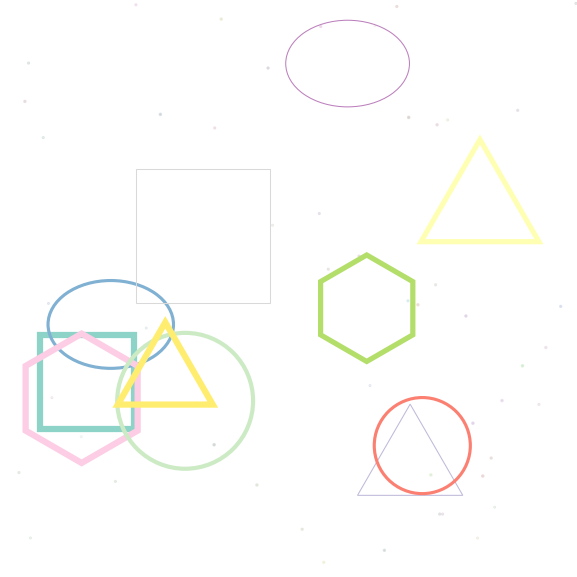[{"shape": "square", "thickness": 3, "radius": 0.41, "center": [0.15, 0.338]}, {"shape": "triangle", "thickness": 2.5, "radius": 0.59, "center": [0.831, 0.64]}, {"shape": "triangle", "thickness": 0.5, "radius": 0.53, "center": [0.71, 0.194]}, {"shape": "circle", "thickness": 1.5, "radius": 0.42, "center": [0.731, 0.228]}, {"shape": "oval", "thickness": 1.5, "radius": 0.54, "center": [0.192, 0.437]}, {"shape": "hexagon", "thickness": 2.5, "radius": 0.46, "center": [0.635, 0.465]}, {"shape": "hexagon", "thickness": 3, "radius": 0.56, "center": [0.141, 0.309]}, {"shape": "square", "thickness": 0.5, "radius": 0.58, "center": [0.352, 0.591]}, {"shape": "oval", "thickness": 0.5, "radius": 0.54, "center": [0.602, 0.889]}, {"shape": "circle", "thickness": 2, "radius": 0.59, "center": [0.321, 0.305]}, {"shape": "triangle", "thickness": 3, "radius": 0.47, "center": [0.286, 0.346]}]